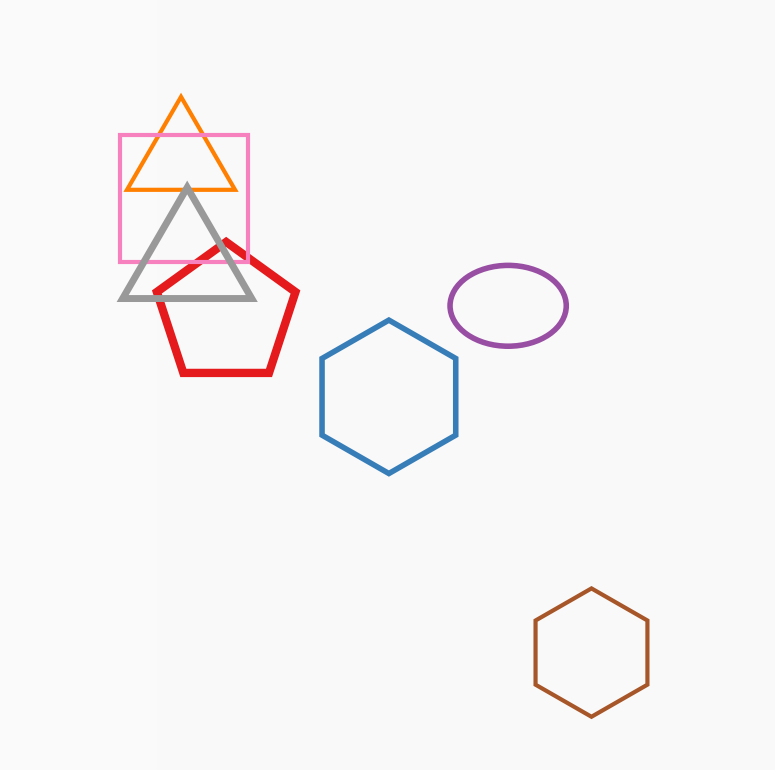[{"shape": "pentagon", "thickness": 3, "radius": 0.47, "center": [0.292, 0.592]}, {"shape": "hexagon", "thickness": 2, "radius": 0.5, "center": [0.502, 0.485]}, {"shape": "oval", "thickness": 2, "radius": 0.37, "center": [0.656, 0.603]}, {"shape": "triangle", "thickness": 1.5, "radius": 0.4, "center": [0.234, 0.794]}, {"shape": "hexagon", "thickness": 1.5, "radius": 0.42, "center": [0.763, 0.152]}, {"shape": "square", "thickness": 1.5, "radius": 0.41, "center": [0.237, 0.742]}, {"shape": "triangle", "thickness": 2.5, "radius": 0.48, "center": [0.242, 0.66]}]